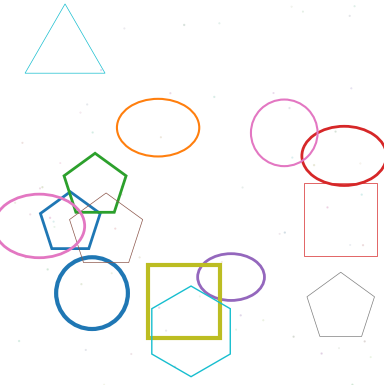[{"shape": "pentagon", "thickness": 2, "radius": 0.41, "center": [0.183, 0.42]}, {"shape": "circle", "thickness": 3, "radius": 0.47, "center": [0.239, 0.239]}, {"shape": "oval", "thickness": 1.5, "radius": 0.53, "center": [0.411, 0.668]}, {"shape": "pentagon", "thickness": 2, "radius": 0.42, "center": [0.247, 0.517]}, {"shape": "square", "thickness": 0.5, "radius": 0.47, "center": [0.883, 0.429]}, {"shape": "oval", "thickness": 2, "radius": 0.55, "center": [0.894, 0.595]}, {"shape": "oval", "thickness": 2, "radius": 0.43, "center": [0.6, 0.28]}, {"shape": "pentagon", "thickness": 0.5, "radius": 0.5, "center": [0.276, 0.399]}, {"shape": "circle", "thickness": 1.5, "radius": 0.43, "center": [0.738, 0.655]}, {"shape": "oval", "thickness": 2, "radius": 0.59, "center": [0.102, 0.413]}, {"shape": "pentagon", "thickness": 0.5, "radius": 0.46, "center": [0.885, 0.201]}, {"shape": "square", "thickness": 3, "radius": 0.47, "center": [0.478, 0.216]}, {"shape": "triangle", "thickness": 0.5, "radius": 0.6, "center": [0.169, 0.87]}, {"shape": "hexagon", "thickness": 1, "radius": 0.59, "center": [0.496, 0.139]}]